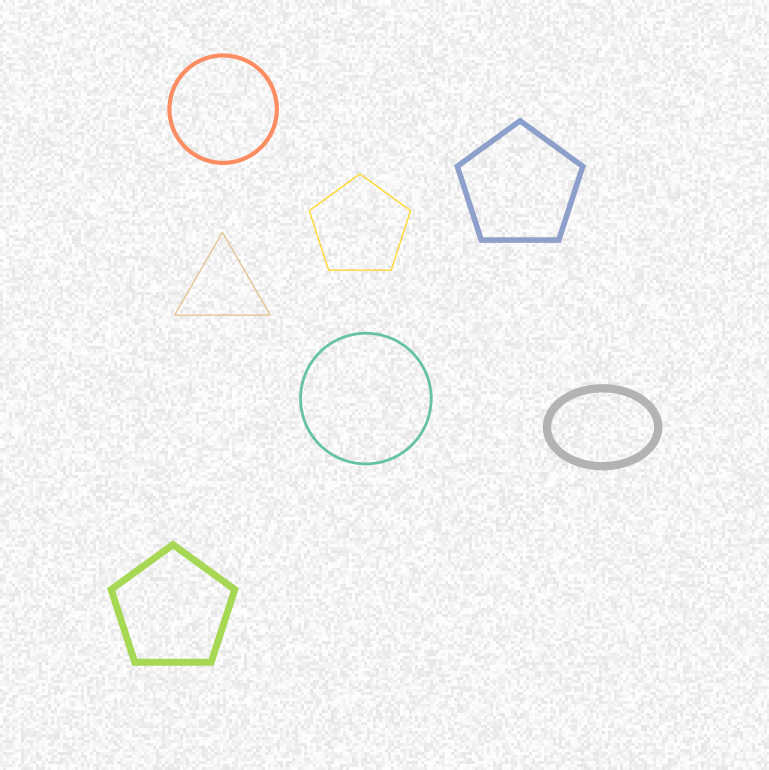[{"shape": "circle", "thickness": 1, "radius": 0.42, "center": [0.475, 0.482]}, {"shape": "circle", "thickness": 1.5, "radius": 0.35, "center": [0.29, 0.858]}, {"shape": "pentagon", "thickness": 2, "radius": 0.43, "center": [0.675, 0.758]}, {"shape": "pentagon", "thickness": 2.5, "radius": 0.42, "center": [0.225, 0.208]}, {"shape": "pentagon", "thickness": 0.5, "radius": 0.35, "center": [0.467, 0.705]}, {"shape": "triangle", "thickness": 0.5, "radius": 0.36, "center": [0.289, 0.627]}, {"shape": "oval", "thickness": 3, "radius": 0.36, "center": [0.783, 0.445]}]